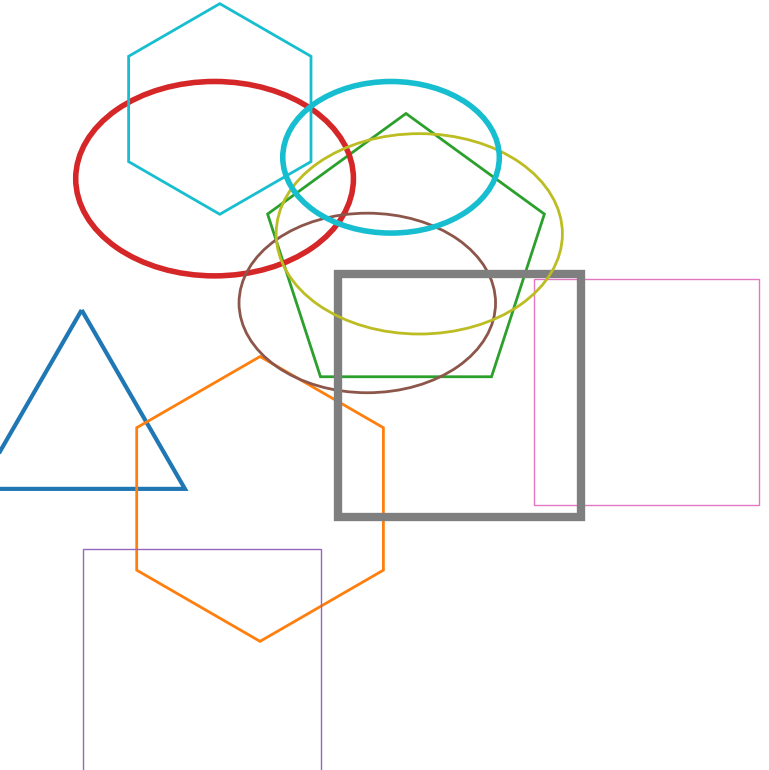[{"shape": "triangle", "thickness": 1.5, "radius": 0.77, "center": [0.106, 0.443]}, {"shape": "hexagon", "thickness": 1, "radius": 0.92, "center": [0.338, 0.352]}, {"shape": "pentagon", "thickness": 1, "radius": 0.94, "center": [0.527, 0.664]}, {"shape": "oval", "thickness": 2, "radius": 0.9, "center": [0.279, 0.768]}, {"shape": "square", "thickness": 0.5, "radius": 0.77, "center": [0.262, 0.132]}, {"shape": "oval", "thickness": 1, "radius": 0.83, "center": [0.477, 0.607]}, {"shape": "square", "thickness": 0.5, "radius": 0.73, "center": [0.84, 0.491]}, {"shape": "square", "thickness": 3, "radius": 0.79, "center": [0.597, 0.486]}, {"shape": "oval", "thickness": 1, "radius": 0.93, "center": [0.545, 0.696]}, {"shape": "oval", "thickness": 2, "radius": 0.7, "center": [0.508, 0.796]}, {"shape": "hexagon", "thickness": 1, "radius": 0.68, "center": [0.285, 0.858]}]